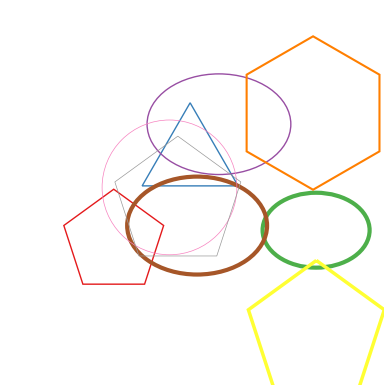[{"shape": "pentagon", "thickness": 1, "radius": 0.68, "center": [0.295, 0.372]}, {"shape": "triangle", "thickness": 1, "radius": 0.72, "center": [0.494, 0.589]}, {"shape": "oval", "thickness": 3, "radius": 0.69, "center": [0.821, 0.402]}, {"shape": "oval", "thickness": 1, "radius": 0.93, "center": [0.569, 0.677]}, {"shape": "hexagon", "thickness": 1.5, "radius": 1.0, "center": [0.813, 0.706]}, {"shape": "pentagon", "thickness": 2.5, "radius": 0.93, "center": [0.822, 0.138]}, {"shape": "oval", "thickness": 3, "radius": 0.91, "center": [0.512, 0.414]}, {"shape": "circle", "thickness": 0.5, "radius": 0.88, "center": [0.44, 0.513]}, {"shape": "pentagon", "thickness": 0.5, "radius": 0.86, "center": [0.462, 0.474]}]